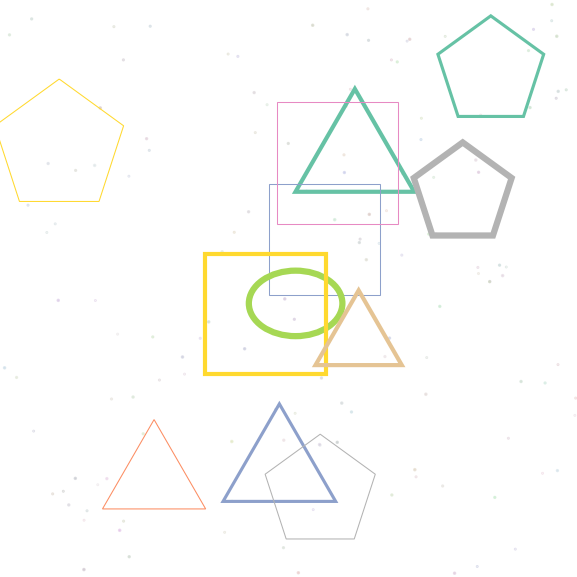[{"shape": "pentagon", "thickness": 1.5, "radius": 0.48, "center": [0.85, 0.875]}, {"shape": "triangle", "thickness": 2, "radius": 0.59, "center": [0.614, 0.726]}, {"shape": "triangle", "thickness": 0.5, "radius": 0.52, "center": [0.267, 0.169]}, {"shape": "square", "thickness": 0.5, "radius": 0.48, "center": [0.561, 0.585]}, {"shape": "triangle", "thickness": 1.5, "radius": 0.56, "center": [0.484, 0.187]}, {"shape": "square", "thickness": 0.5, "radius": 0.52, "center": [0.584, 0.717]}, {"shape": "oval", "thickness": 3, "radius": 0.41, "center": [0.512, 0.474]}, {"shape": "square", "thickness": 2, "radius": 0.52, "center": [0.46, 0.456]}, {"shape": "pentagon", "thickness": 0.5, "radius": 0.59, "center": [0.103, 0.745]}, {"shape": "triangle", "thickness": 2, "radius": 0.43, "center": [0.621, 0.41]}, {"shape": "pentagon", "thickness": 3, "radius": 0.45, "center": [0.801, 0.663]}, {"shape": "pentagon", "thickness": 0.5, "radius": 0.5, "center": [0.554, 0.147]}]